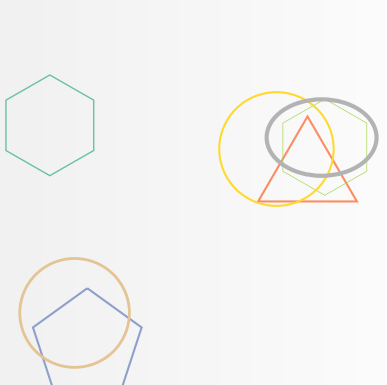[{"shape": "hexagon", "thickness": 1, "radius": 0.65, "center": [0.129, 0.674]}, {"shape": "triangle", "thickness": 1.5, "radius": 0.74, "center": [0.794, 0.55]}, {"shape": "pentagon", "thickness": 1.5, "radius": 0.74, "center": [0.225, 0.104]}, {"shape": "hexagon", "thickness": 0.5, "radius": 0.63, "center": [0.838, 0.618]}, {"shape": "circle", "thickness": 1.5, "radius": 0.74, "center": [0.713, 0.613]}, {"shape": "circle", "thickness": 2, "radius": 0.71, "center": [0.193, 0.187]}, {"shape": "oval", "thickness": 3, "radius": 0.71, "center": [0.83, 0.643]}]